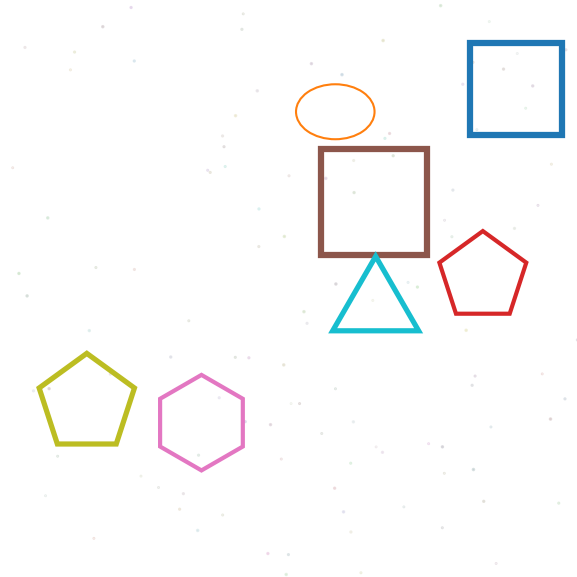[{"shape": "square", "thickness": 3, "radius": 0.4, "center": [0.894, 0.845]}, {"shape": "oval", "thickness": 1, "radius": 0.34, "center": [0.581, 0.806]}, {"shape": "pentagon", "thickness": 2, "radius": 0.4, "center": [0.836, 0.52]}, {"shape": "square", "thickness": 3, "radius": 0.46, "center": [0.648, 0.649]}, {"shape": "hexagon", "thickness": 2, "radius": 0.41, "center": [0.349, 0.267]}, {"shape": "pentagon", "thickness": 2.5, "radius": 0.43, "center": [0.15, 0.3]}, {"shape": "triangle", "thickness": 2.5, "radius": 0.43, "center": [0.65, 0.469]}]